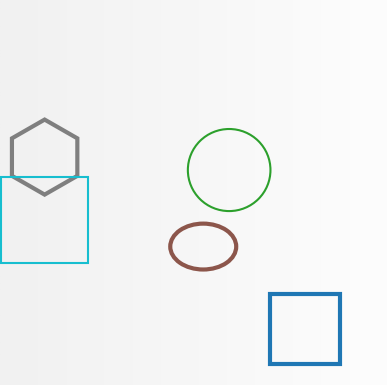[{"shape": "square", "thickness": 3, "radius": 0.45, "center": [0.788, 0.145]}, {"shape": "circle", "thickness": 1.5, "radius": 0.53, "center": [0.591, 0.558]}, {"shape": "oval", "thickness": 3, "radius": 0.43, "center": [0.524, 0.36]}, {"shape": "hexagon", "thickness": 3, "radius": 0.49, "center": [0.115, 0.592]}, {"shape": "square", "thickness": 1.5, "radius": 0.56, "center": [0.115, 0.429]}]